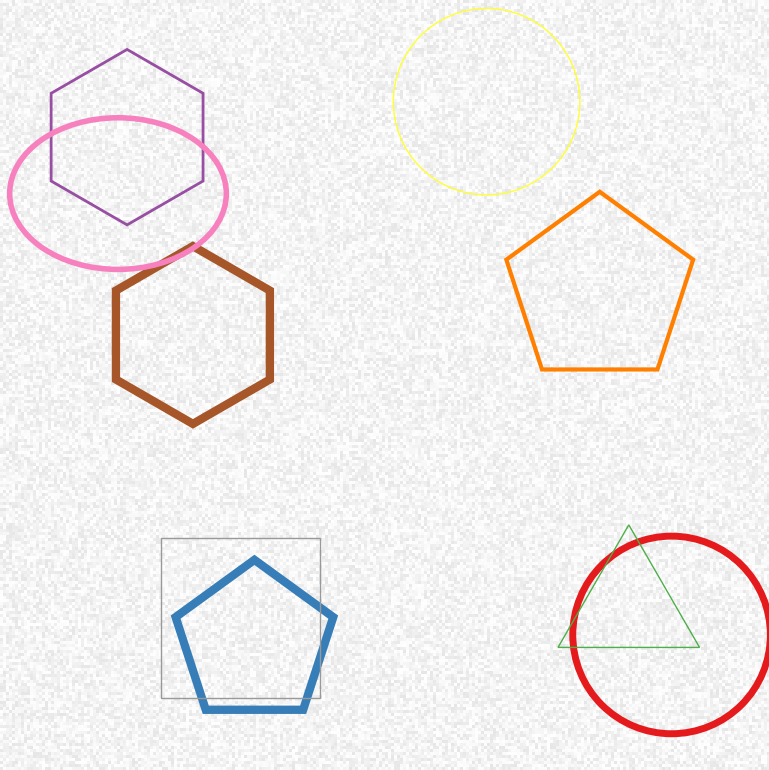[{"shape": "circle", "thickness": 2.5, "radius": 0.64, "center": [0.872, 0.175]}, {"shape": "pentagon", "thickness": 3, "radius": 0.54, "center": [0.33, 0.165]}, {"shape": "triangle", "thickness": 0.5, "radius": 0.53, "center": [0.817, 0.212]}, {"shape": "hexagon", "thickness": 1, "radius": 0.57, "center": [0.165, 0.822]}, {"shape": "pentagon", "thickness": 1.5, "radius": 0.64, "center": [0.779, 0.623]}, {"shape": "circle", "thickness": 0.5, "radius": 0.61, "center": [0.632, 0.868]}, {"shape": "hexagon", "thickness": 3, "radius": 0.58, "center": [0.251, 0.565]}, {"shape": "oval", "thickness": 2, "radius": 0.7, "center": [0.153, 0.749]}, {"shape": "square", "thickness": 0.5, "radius": 0.52, "center": [0.313, 0.197]}]